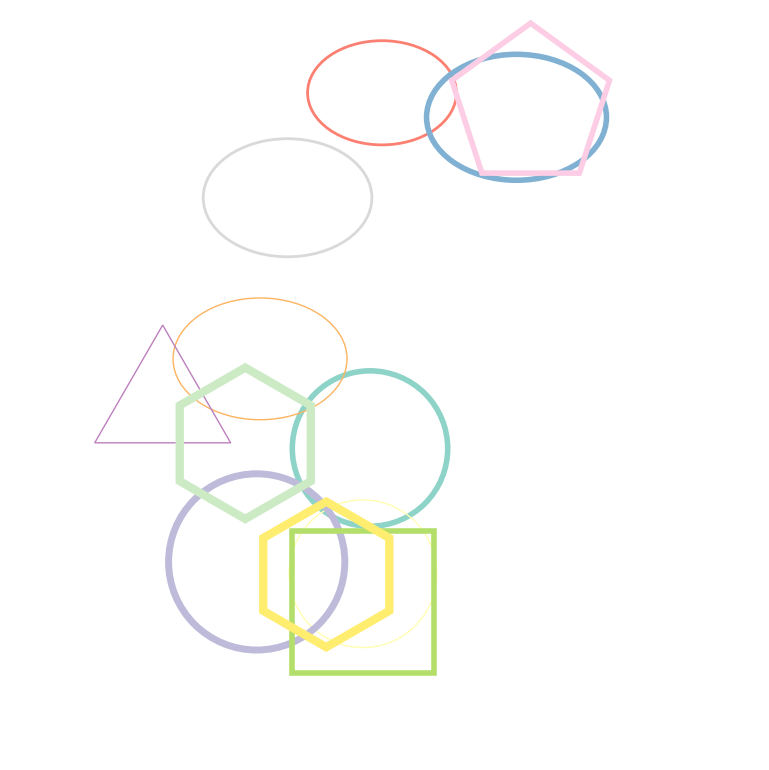[{"shape": "circle", "thickness": 2, "radius": 0.5, "center": [0.481, 0.417]}, {"shape": "circle", "thickness": 0.5, "radius": 0.48, "center": [0.471, 0.255]}, {"shape": "circle", "thickness": 2.5, "radius": 0.57, "center": [0.333, 0.27]}, {"shape": "oval", "thickness": 1, "radius": 0.48, "center": [0.496, 0.88]}, {"shape": "oval", "thickness": 2, "radius": 0.58, "center": [0.671, 0.848]}, {"shape": "oval", "thickness": 0.5, "radius": 0.56, "center": [0.338, 0.534]}, {"shape": "square", "thickness": 2, "radius": 0.46, "center": [0.471, 0.218]}, {"shape": "pentagon", "thickness": 2, "radius": 0.54, "center": [0.689, 0.862]}, {"shape": "oval", "thickness": 1, "radius": 0.55, "center": [0.373, 0.743]}, {"shape": "triangle", "thickness": 0.5, "radius": 0.51, "center": [0.211, 0.476]}, {"shape": "hexagon", "thickness": 3, "radius": 0.49, "center": [0.319, 0.424]}, {"shape": "hexagon", "thickness": 3, "radius": 0.47, "center": [0.424, 0.254]}]